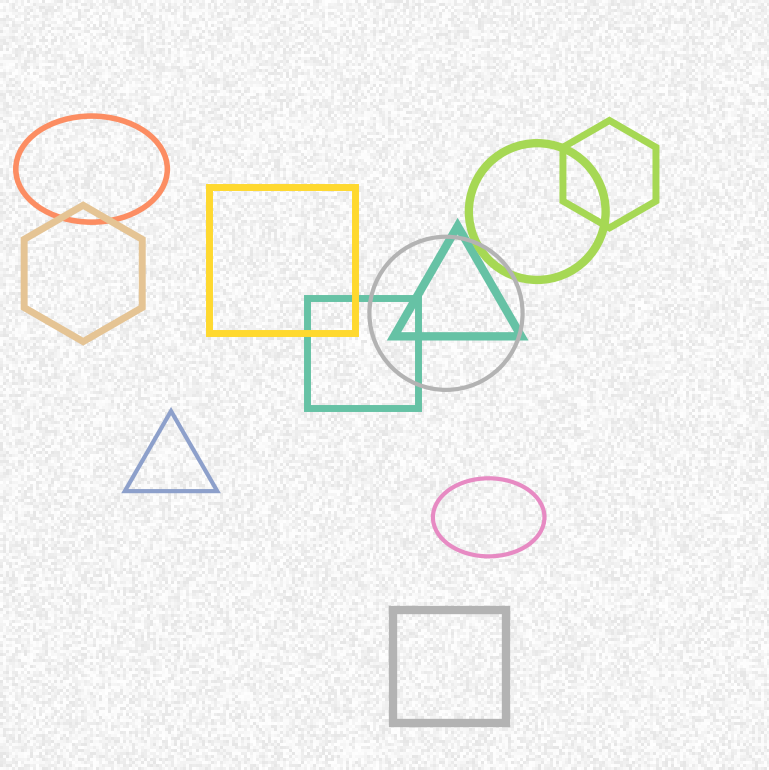[{"shape": "triangle", "thickness": 3, "radius": 0.48, "center": [0.594, 0.611]}, {"shape": "square", "thickness": 2.5, "radius": 0.36, "center": [0.471, 0.541]}, {"shape": "oval", "thickness": 2, "radius": 0.49, "center": [0.119, 0.78]}, {"shape": "triangle", "thickness": 1.5, "radius": 0.35, "center": [0.222, 0.397]}, {"shape": "oval", "thickness": 1.5, "radius": 0.36, "center": [0.635, 0.328]}, {"shape": "hexagon", "thickness": 2.5, "radius": 0.35, "center": [0.791, 0.774]}, {"shape": "circle", "thickness": 3, "radius": 0.44, "center": [0.698, 0.725]}, {"shape": "square", "thickness": 2.5, "radius": 0.47, "center": [0.366, 0.663]}, {"shape": "hexagon", "thickness": 2.5, "radius": 0.44, "center": [0.108, 0.645]}, {"shape": "square", "thickness": 3, "radius": 0.37, "center": [0.584, 0.135]}, {"shape": "circle", "thickness": 1.5, "radius": 0.5, "center": [0.579, 0.593]}]